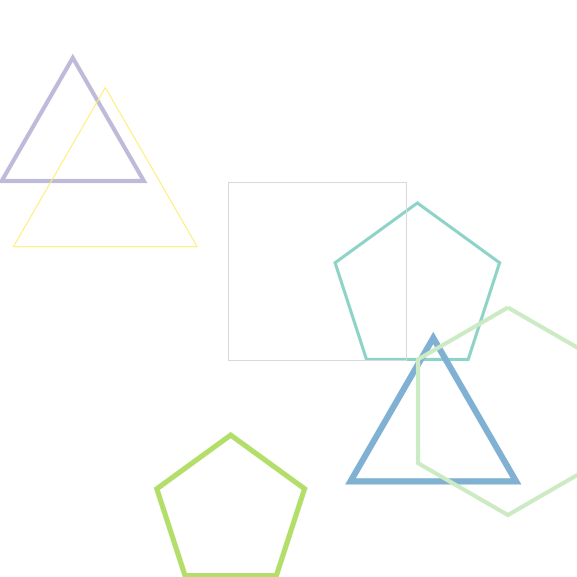[{"shape": "pentagon", "thickness": 1.5, "radius": 0.75, "center": [0.723, 0.498]}, {"shape": "triangle", "thickness": 2, "radius": 0.71, "center": [0.126, 0.757]}, {"shape": "triangle", "thickness": 3, "radius": 0.83, "center": [0.75, 0.248]}, {"shape": "pentagon", "thickness": 2.5, "radius": 0.67, "center": [0.399, 0.111]}, {"shape": "square", "thickness": 0.5, "radius": 0.77, "center": [0.549, 0.53]}, {"shape": "hexagon", "thickness": 2, "radius": 0.9, "center": [0.879, 0.287]}, {"shape": "triangle", "thickness": 0.5, "radius": 0.92, "center": [0.182, 0.664]}]